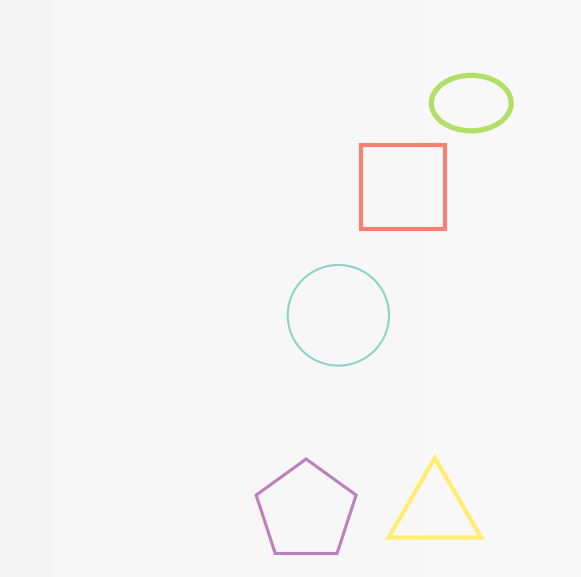[{"shape": "circle", "thickness": 1, "radius": 0.44, "center": [0.582, 0.453]}, {"shape": "square", "thickness": 2, "radius": 0.36, "center": [0.694, 0.675]}, {"shape": "oval", "thickness": 2.5, "radius": 0.34, "center": [0.811, 0.821]}, {"shape": "pentagon", "thickness": 1.5, "radius": 0.45, "center": [0.527, 0.114]}, {"shape": "triangle", "thickness": 2, "radius": 0.46, "center": [0.748, 0.114]}]